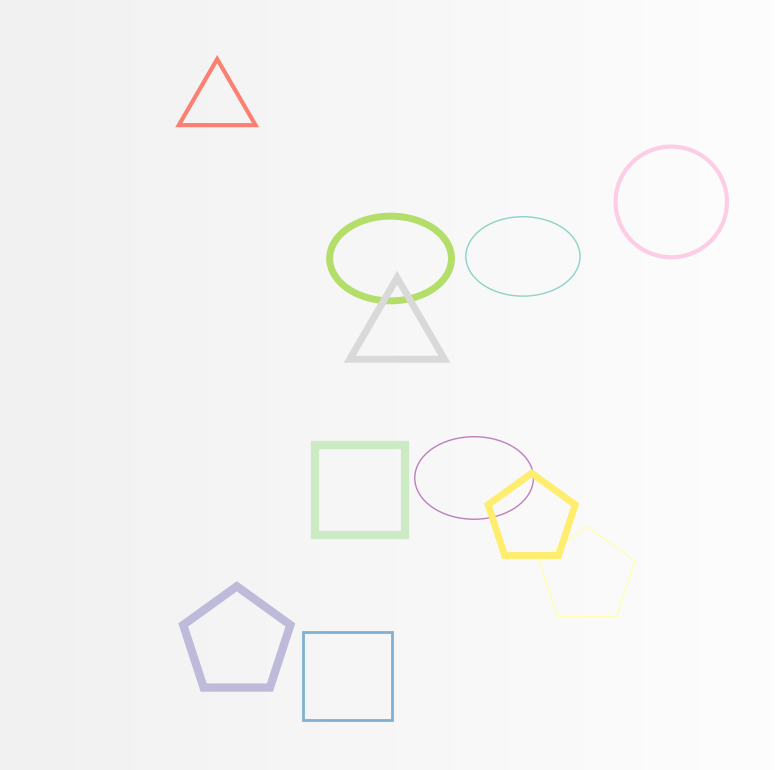[{"shape": "oval", "thickness": 0.5, "radius": 0.37, "center": [0.675, 0.667]}, {"shape": "pentagon", "thickness": 0.5, "radius": 0.32, "center": [0.757, 0.252]}, {"shape": "pentagon", "thickness": 3, "radius": 0.36, "center": [0.306, 0.166]}, {"shape": "triangle", "thickness": 1.5, "radius": 0.29, "center": [0.28, 0.866]}, {"shape": "square", "thickness": 1, "radius": 0.29, "center": [0.449, 0.122]}, {"shape": "oval", "thickness": 2.5, "radius": 0.39, "center": [0.504, 0.664]}, {"shape": "circle", "thickness": 1.5, "radius": 0.36, "center": [0.866, 0.738]}, {"shape": "triangle", "thickness": 2.5, "radius": 0.35, "center": [0.512, 0.569]}, {"shape": "oval", "thickness": 0.5, "radius": 0.38, "center": [0.612, 0.379]}, {"shape": "square", "thickness": 3, "radius": 0.29, "center": [0.464, 0.363]}, {"shape": "pentagon", "thickness": 2.5, "radius": 0.3, "center": [0.686, 0.326]}]